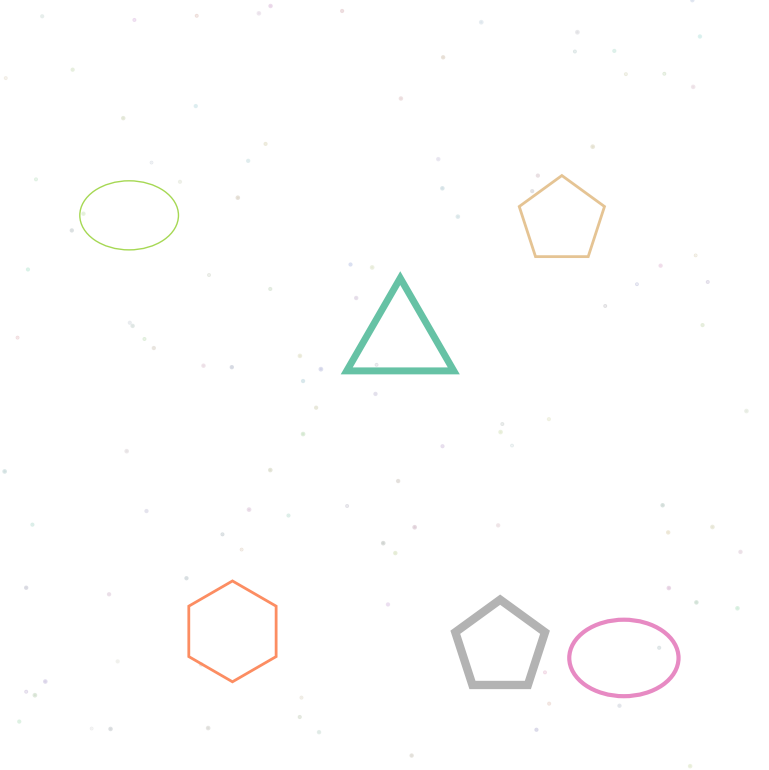[{"shape": "triangle", "thickness": 2.5, "radius": 0.4, "center": [0.52, 0.558]}, {"shape": "hexagon", "thickness": 1, "radius": 0.33, "center": [0.302, 0.18]}, {"shape": "oval", "thickness": 1.5, "radius": 0.35, "center": [0.81, 0.146]}, {"shape": "oval", "thickness": 0.5, "radius": 0.32, "center": [0.168, 0.72]}, {"shape": "pentagon", "thickness": 1, "radius": 0.29, "center": [0.73, 0.714]}, {"shape": "pentagon", "thickness": 3, "radius": 0.31, "center": [0.65, 0.16]}]